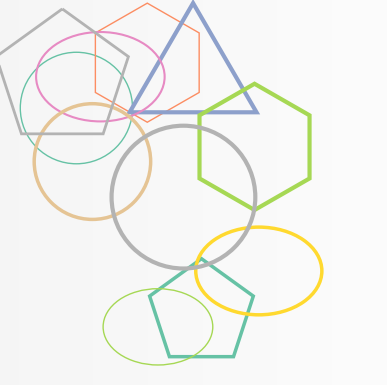[{"shape": "circle", "thickness": 1, "radius": 0.72, "center": [0.197, 0.719]}, {"shape": "pentagon", "thickness": 2.5, "radius": 0.7, "center": [0.52, 0.187]}, {"shape": "hexagon", "thickness": 1, "radius": 0.77, "center": [0.38, 0.837]}, {"shape": "triangle", "thickness": 3, "radius": 0.95, "center": [0.498, 0.803]}, {"shape": "oval", "thickness": 1.5, "radius": 0.83, "center": [0.259, 0.801]}, {"shape": "hexagon", "thickness": 3, "radius": 0.82, "center": [0.657, 0.618]}, {"shape": "oval", "thickness": 1, "radius": 0.71, "center": [0.408, 0.151]}, {"shape": "oval", "thickness": 2.5, "radius": 0.81, "center": [0.668, 0.296]}, {"shape": "circle", "thickness": 2.5, "radius": 0.75, "center": [0.239, 0.58]}, {"shape": "circle", "thickness": 3, "radius": 0.93, "center": [0.473, 0.488]}, {"shape": "pentagon", "thickness": 2, "radius": 0.9, "center": [0.161, 0.797]}]